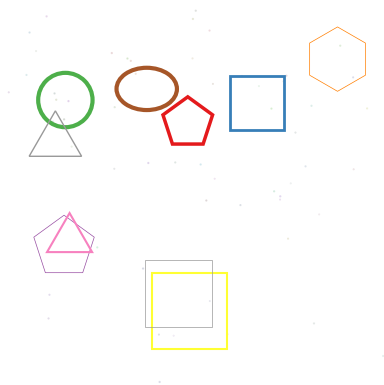[{"shape": "pentagon", "thickness": 2.5, "radius": 0.34, "center": [0.488, 0.681]}, {"shape": "square", "thickness": 2, "radius": 0.35, "center": [0.668, 0.733]}, {"shape": "circle", "thickness": 3, "radius": 0.35, "center": [0.17, 0.74]}, {"shape": "pentagon", "thickness": 0.5, "radius": 0.41, "center": [0.166, 0.358]}, {"shape": "hexagon", "thickness": 0.5, "radius": 0.42, "center": [0.877, 0.846]}, {"shape": "square", "thickness": 1.5, "radius": 0.49, "center": [0.493, 0.192]}, {"shape": "oval", "thickness": 3, "radius": 0.39, "center": [0.381, 0.769]}, {"shape": "triangle", "thickness": 1.5, "radius": 0.34, "center": [0.181, 0.379]}, {"shape": "square", "thickness": 0.5, "radius": 0.44, "center": [0.464, 0.237]}, {"shape": "triangle", "thickness": 1, "radius": 0.39, "center": [0.144, 0.633]}]